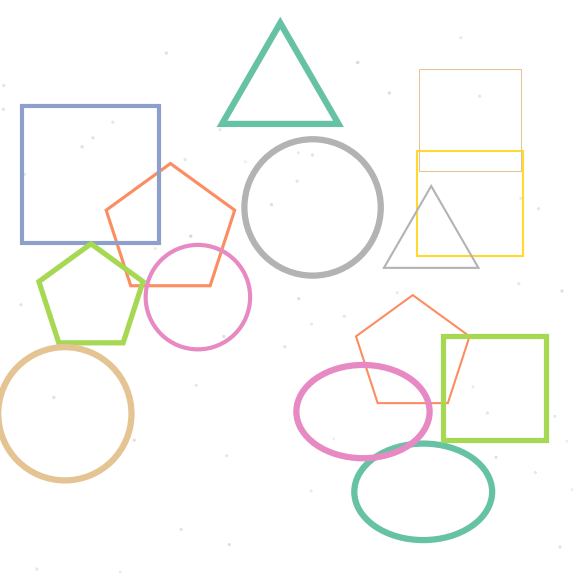[{"shape": "oval", "thickness": 3, "radius": 0.6, "center": [0.733, 0.147]}, {"shape": "triangle", "thickness": 3, "radius": 0.58, "center": [0.485, 0.843]}, {"shape": "pentagon", "thickness": 1.5, "radius": 0.58, "center": [0.295, 0.599]}, {"shape": "pentagon", "thickness": 1, "radius": 0.52, "center": [0.715, 0.385]}, {"shape": "square", "thickness": 2, "radius": 0.59, "center": [0.156, 0.697]}, {"shape": "circle", "thickness": 2, "radius": 0.45, "center": [0.343, 0.485]}, {"shape": "oval", "thickness": 3, "radius": 0.58, "center": [0.629, 0.286]}, {"shape": "pentagon", "thickness": 2.5, "radius": 0.47, "center": [0.158, 0.482]}, {"shape": "square", "thickness": 2.5, "radius": 0.45, "center": [0.856, 0.327]}, {"shape": "square", "thickness": 1, "radius": 0.46, "center": [0.814, 0.647]}, {"shape": "square", "thickness": 0.5, "radius": 0.44, "center": [0.813, 0.792]}, {"shape": "circle", "thickness": 3, "radius": 0.58, "center": [0.112, 0.283]}, {"shape": "triangle", "thickness": 1, "radius": 0.47, "center": [0.747, 0.583]}, {"shape": "circle", "thickness": 3, "radius": 0.59, "center": [0.541, 0.64]}]